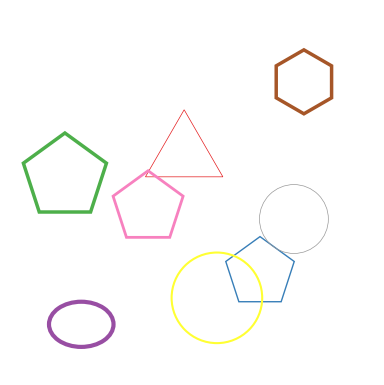[{"shape": "triangle", "thickness": 0.5, "radius": 0.58, "center": [0.478, 0.599]}, {"shape": "pentagon", "thickness": 1, "radius": 0.47, "center": [0.675, 0.292]}, {"shape": "pentagon", "thickness": 2.5, "radius": 0.57, "center": [0.169, 0.541]}, {"shape": "oval", "thickness": 3, "radius": 0.42, "center": [0.211, 0.158]}, {"shape": "circle", "thickness": 1.5, "radius": 0.59, "center": [0.563, 0.226]}, {"shape": "hexagon", "thickness": 2.5, "radius": 0.42, "center": [0.789, 0.787]}, {"shape": "pentagon", "thickness": 2, "radius": 0.48, "center": [0.385, 0.461]}, {"shape": "circle", "thickness": 0.5, "radius": 0.45, "center": [0.763, 0.431]}]